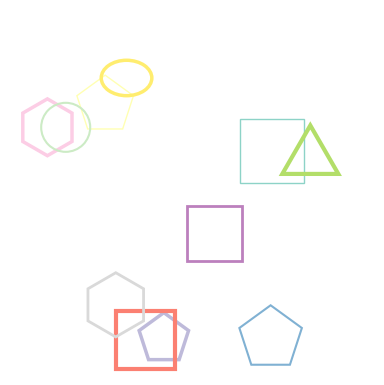[{"shape": "square", "thickness": 1, "radius": 0.42, "center": [0.707, 0.608]}, {"shape": "pentagon", "thickness": 1, "radius": 0.39, "center": [0.273, 0.727]}, {"shape": "pentagon", "thickness": 2.5, "radius": 0.34, "center": [0.426, 0.12]}, {"shape": "square", "thickness": 3, "radius": 0.38, "center": [0.378, 0.117]}, {"shape": "pentagon", "thickness": 1.5, "radius": 0.43, "center": [0.703, 0.122]}, {"shape": "triangle", "thickness": 3, "radius": 0.42, "center": [0.806, 0.59]}, {"shape": "hexagon", "thickness": 2.5, "radius": 0.37, "center": [0.123, 0.669]}, {"shape": "hexagon", "thickness": 2, "radius": 0.42, "center": [0.301, 0.208]}, {"shape": "square", "thickness": 2, "radius": 0.35, "center": [0.557, 0.394]}, {"shape": "circle", "thickness": 1.5, "radius": 0.32, "center": [0.171, 0.669]}, {"shape": "oval", "thickness": 2.5, "radius": 0.33, "center": [0.329, 0.797]}]